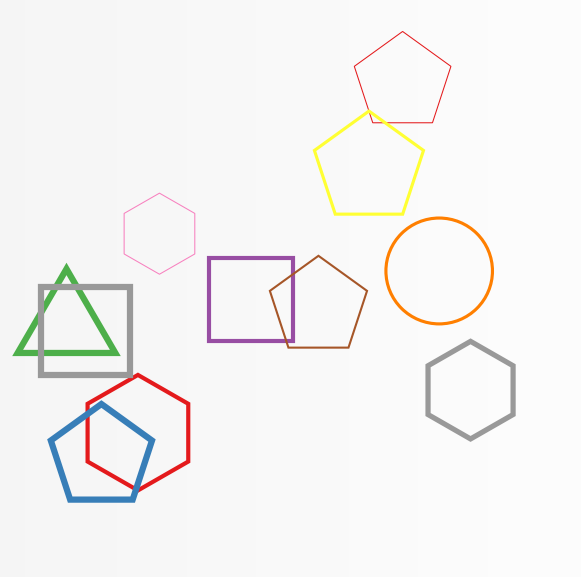[{"shape": "hexagon", "thickness": 2, "radius": 0.5, "center": [0.237, 0.25]}, {"shape": "pentagon", "thickness": 0.5, "radius": 0.44, "center": [0.693, 0.857]}, {"shape": "pentagon", "thickness": 3, "radius": 0.46, "center": [0.174, 0.208]}, {"shape": "triangle", "thickness": 3, "radius": 0.49, "center": [0.114, 0.436]}, {"shape": "square", "thickness": 2, "radius": 0.36, "center": [0.433, 0.48]}, {"shape": "circle", "thickness": 1.5, "radius": 0.46, "center": [0.756, 0.53]}, {"shape": "pentagon", "thickness": 1.5, "radius": 0.49, "center": [0.635, 0.708]}, {"shape": "pentagon", "thickness": 1, "radius": 0.44, "center": [0.548, 0.468]}, {"shape": "hexagon", "thickness": 0.5, "radius": 0.35, "center": [0.274, 0.594]}, {"shape": "hexagon", "thickness": 2.5, "radius": 0.42, "center": [0.81, 0.324]}, {"shape": "square", "thickness": 3, "radius": 0.38, "center": [0.148, 0.426]}]